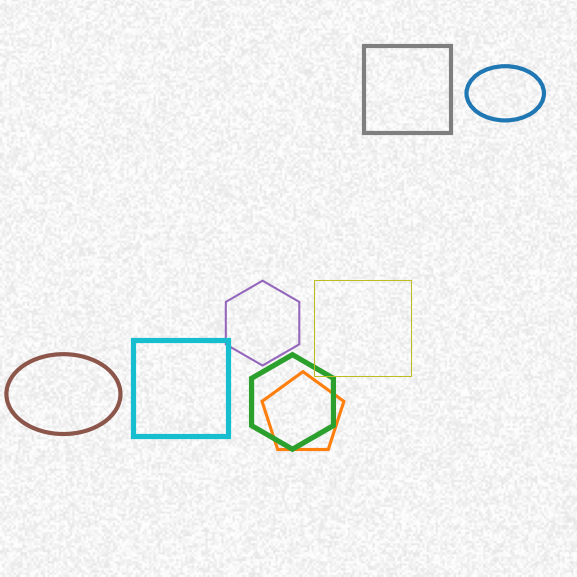[{"shape": "oval", "thickness": 2, "radius": 0.34, "center": [0.875, 0.838]}, {"shape": "pentagon", "thickness": 1.5, "radius": 0.37, "center": [0.525, 0.281]}, {"shape": "hexagon", "thickness": 2.5, "radius": 0.41, "center": [0.506, 0.303]}, {"shape": "hexagon", "thickness": 1, "radius": 0.37, "center": [0.455, 0.44]}, {"shape": "oval", "thickness": 2, "radius": 0.49, "center": [0.11, 0.317]}, {"shape": "square", "thickness": 2, "radius": 0.38, "center": [0.706, 0.844]}, {"shape": "square", "thickness": 0.5, "radius": 0.42, "center": [0.627, 0.431]}, {"shape": "square", "thickness": 2.5, "radius": 0.41, "center": [0.312, 0.328]}]